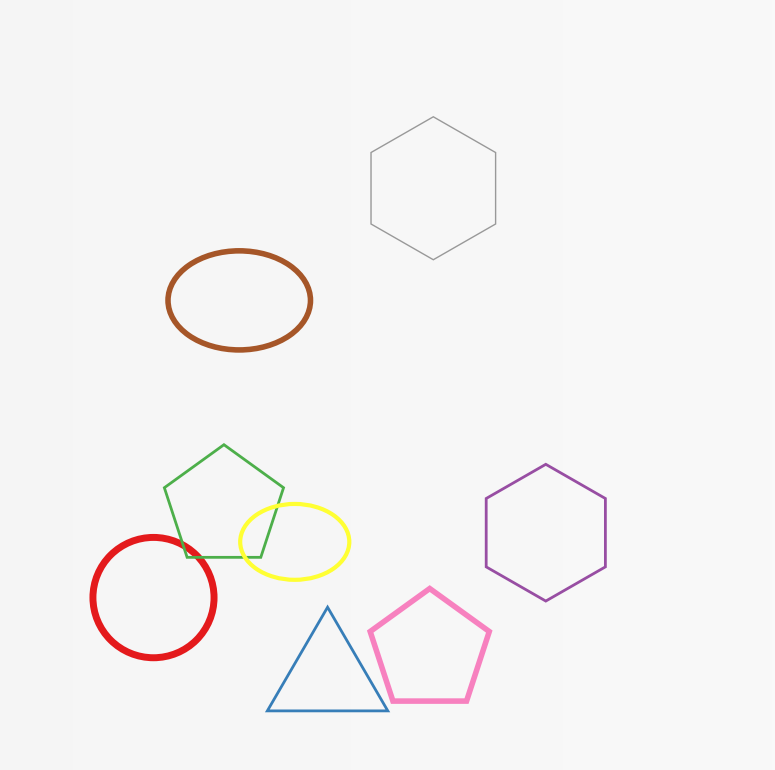[{"shape": "circle", "thickness": 2.5, "radius": 0.39, "center": [0.198, 0.224]}, {"shape": "triangle", "thickness": 1, "radius": 0.45, "center": [0.423, 0.122]}, {"shape": "pentagon", "thickness": 1, "radius": 0.4, "center": [0.289, 0.342]}, {"shape": "hexagon", "thickness": 1, "radius": 0.44, "center": [0.704, 0.308]}, {"shape": "oval", "thickness": 1.5, "radius": 0.35, "center": [0.38, 0.296]}, {"shape": "oval", "thickness": 2, "radius": 0.46, "center": [0.309, 0.61]}, {"shape": "pentagon", "thickness": 2, "radius": 0.4, "center": [0.554, 0.155]}, {"shape": "hexagon", "thickness": 0.5, "radius": 0.46, "center": [0.559, 0.756]}]